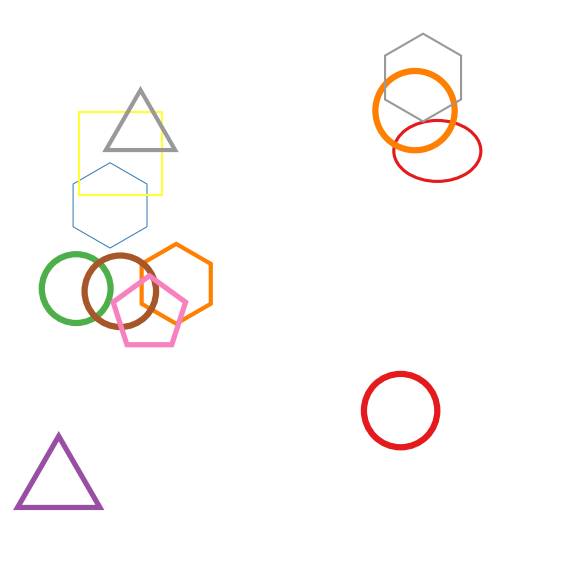[{"shape": "oval", "thickness": 1.5, "radius": 0.38, "center": [0.757, 0.738]}, {"shape": "circle", "thickness": 3, "radius": 0.32, "center": [0.694, 0.288]}, {"shape": "hexagon", "thickness": 0.5, "radius": 0.37, "center": [0.191, 0.644]}, {"shape": "circle", "thickness": 3, "radius": 0.3, "center": [0.132, 0.499]}, {"shape": "triangle", "thickness": 2.5, "radius": 0.41, "center": [0.102, 0.162]}, {"shape": "circle", "thickness": 3, "radius": 0.34, "center": [0.719, 0.808]}, {"shape": "hexagon", "thickness": 2, "radius": 0.35, "center": [0.305, 0.508]}, {"shape": "square", "thickness": 1, "radius": 0.36, "center": [0.208, 0.733]}, {"shape": "circle", "thickness": 3, "radius": 0.31, "center": [0.208, 0.495]}, {"shape": "pentagon", "thickness": 2.5, "radius": 0.33, "center": [0.259, 0.456]}, {"shape": "triangle", "thickness": 2, "radius": 0.35, "center": [0.243, 0.774]}, {"shape": "hexagon", "thickness": 1, "radius": 0.38, "center": [0.733, 0.865]}]